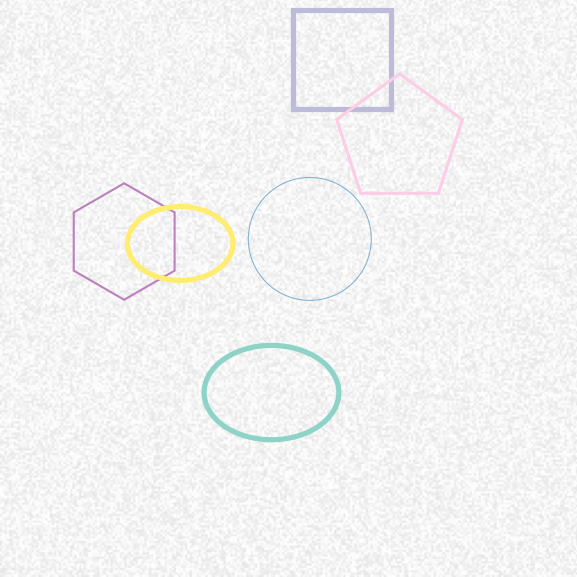[{"shape": "oval", "thickness": 2.5, "radius": 0.58, "center": [0.47, 0.319]}, {"shape": "square", "thickness": 2.5, "radius": 0.43, "center": [0.593, 0.896]}, {"shape": "circle", "thickness": 0.5, "radius": 0.53, "center": [0.536, 0.585]}, {"shape": "pentagon", "thickness": 1.5, "radius": 0.57, "center": [0.692, 0.757]}, {"shape": "hexagon", "thickness": 1, "radius": 0.5, "center": [0.215, 0.581]}, {"shape": "oval", "thickness": 2.5, "radius": 0.46, "center": [0.312, 0.578]}]